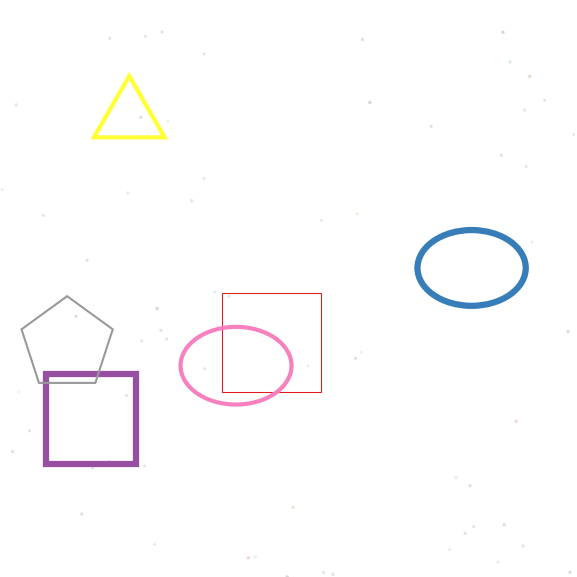[{"shape": "square", "thickness": 0.5, "radius": 0.43, "center": [0.47, 0.406]}, {"shape": "oval", "thickness": 3, "radius": 0.47, "center": [0.817, 0.535]}, {"shape": "square", "thickness": 3, "radius": 0.39, "center": [0.157, 0.273]}, {"shape": "triangle", "thickness": 2, "radius": 0.35, "center": [0.224, 0.797]}, {"shape": "oval", "thickness": 2, "radius": 0.48, "center": [0.409, 0.366]}, {"shape": "pentagon", "thickness": 1, "radius": 0.42, "center": [0.116, 0.403]}]